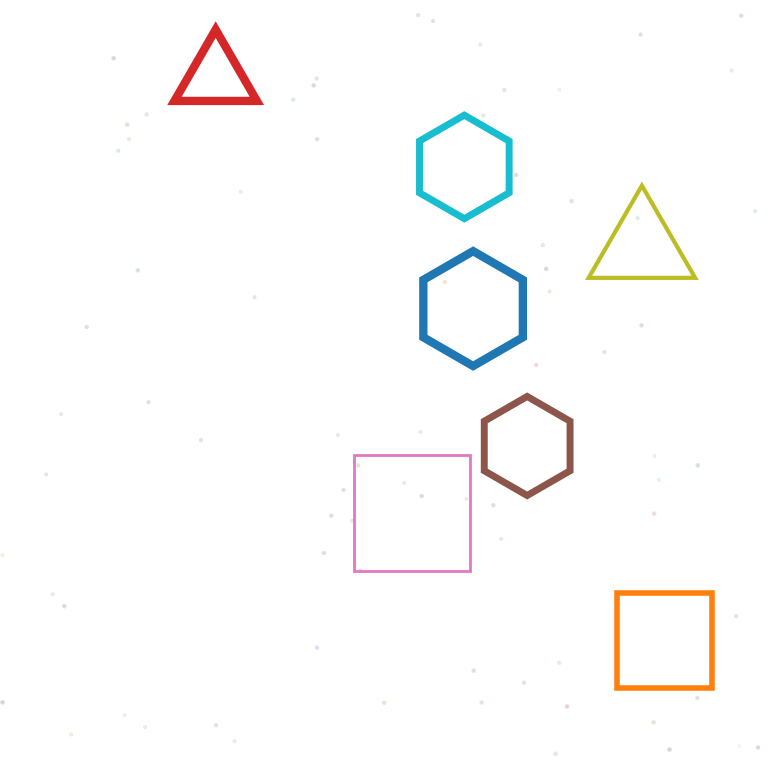[{"shape": "hexagon", "thickness": 3, "radius": 0.37, "center": [0.614, 0.599]}, {"shape": "square", "thickness": 2, "radius": 0.31, "center": [0.863, 0.168]}, {"shape": "triangle", "thickness": 3, "radius": 0.31, "center": [0.28, 0.9]}, {"shape": "hexagon", "thickness": 2.5, "radius": 0.32, "center": [0.685, 0.421]}, {"shape": "square", "thickness": 1, "radius": 0.38, "center": [0.535, 0.334]}, {"shape": "triangle", "thickness": 1.5, "radius": 0.4, "center": [0.834, 0.679]}, {"shape": "hexagon", "thickness": 2.5, "radius": 0.34, "center": [0.603, 0.783]}]